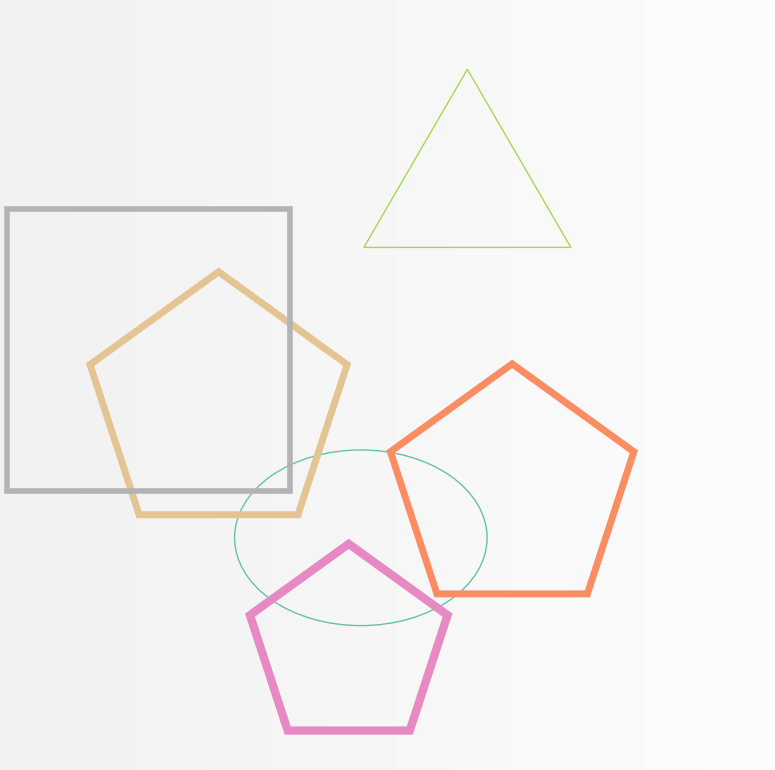[{"shape": "oval", "thickness": 0.5, "radius": 0.81, "center": [0.466, 0.302]}, {"shape": "pentagon", "thickness": 2.5, "radius": 0.83, "center": [0.661, 0.362]}, {"shape": "pentagon", "thickness": 3, "radius": 0.67, "center": [0.45, 0.16]}, {"shape": "triangle", "thickness": 0.5, "radius": 0.77, "center": [0.603, 0.756]}, {"shape": "pentagon", "thickness": 2.5, "radius": 0.87, "center": [0.282, 0.473]}, {"shape": "square", "thickness": 2, "radius": 0.92, "center": [0.192, 0.546]}]